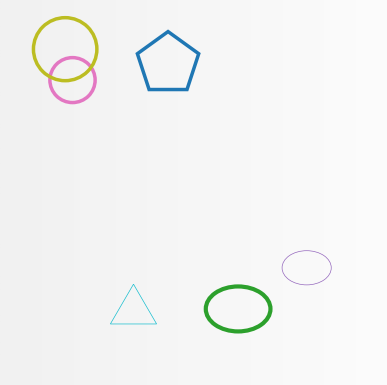[{"shape": "pentagon", "thickness": 2.5, "radius": 0.42, "center": [0.434, 0.835]}, {"shape": "oval", "thickness": 3, "radius": 0.42, "center": [0.615, 0.198]}, {"shape": "oval", "thickness": 0.5, "radius": 0.32, "center": [0.791, 0.304]}, {"shape": "circle", "thickness": 2.5, "radius": 0.29, "center": [0.187, 0.792]}, {"shape": "circle", "thickness": 2.5, "radius": 0.41, "center": [0.168, 0.872]}, {"shape": "triangle", "thickness": 0.5, "radius": 0.34, "center": [0.344, 0.193]}]